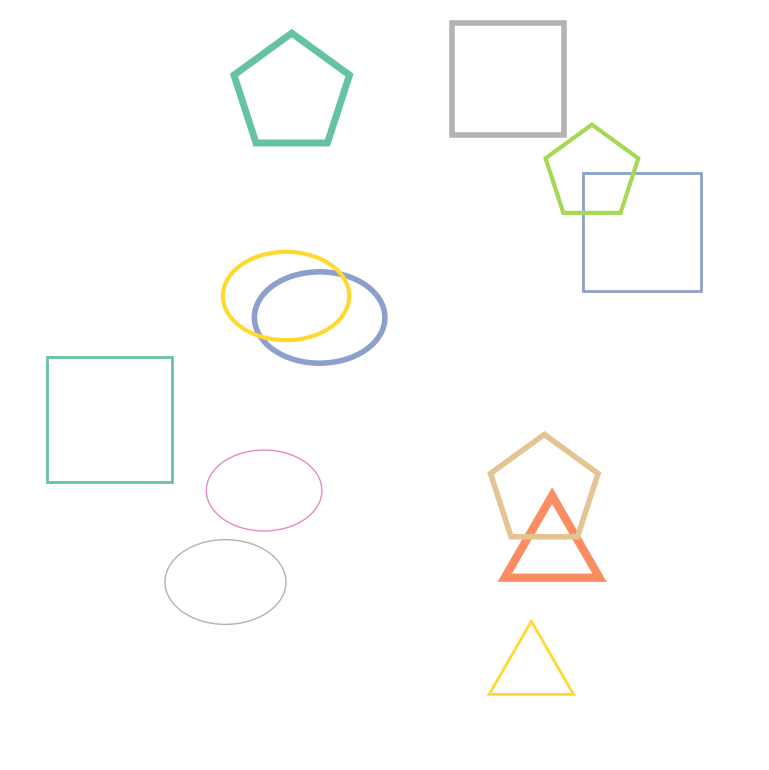[{"shape": "square", "thickness": 1, "radius": 0.41, "center": [0.142, 0.455]}, {"shape": "pentagon", "thickness": 2.5, "radius": 0.39, "center": [0.379, 0.878]}, {"shape": "triangle", "thickness": 3, "radius": 0.36, "center": [0.717, 0.285]}, {"shape": "oval", "thickness": 2, "radius": 0.42, "center": [0.415, 0.588]}, {"shape": "square", "thickness": 1, "radius": 0.38, "center": [0.834, 0.698]}, {"shape": "oval", "thickness": 0.5, "radius": 0.38, "center": [0.343, 0.363]}, {"shape": "pentagon", "thickness": 1.5, "radius": 0.32, "center": [0.769, 0.775]}, {"shape": "oval", "thickness": 1.5, "radius": 0.41, "center": [0.372, 0.616]}, {"shape": "triangle", "thickness": 1, "radius": 0.32, "center": [0.69, 0.13]}, {"shape": "pentagon", "thickness": 2, "radius": 0.37, "center": [0.707, 0.362]}, {"shape": "square", "thickness": 2, "radius": 0.36, "center": [0.66, 0.897]}, {"shape": "oval", "thickness": 0.5, "radius": 0.39, "center": [0.293, 0.244]}]